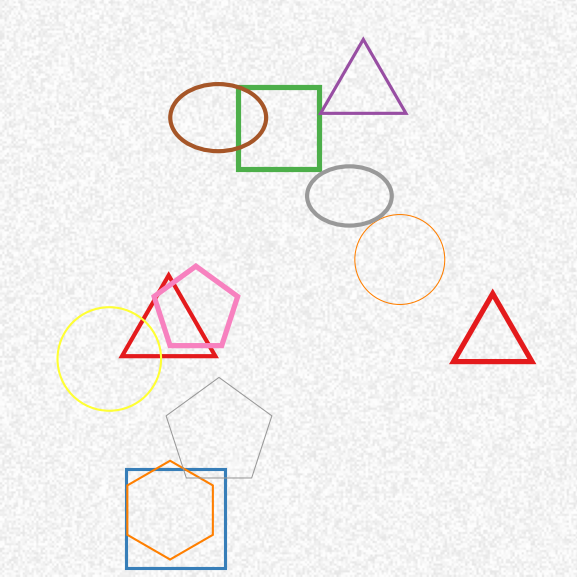[{"shape": "triangle", "thickness": 2.5, "radius": 0.39, "center": [0.853, 0.412]}, {"shape": "triangle", "thickness": 2, "radius": 0.47, "center": [0.292, 0.429]}, {"shape": "square", "thickness": 1.5, "radius": 0.43, "center": [0.303, 0.101]}, {"shape": "square", "thickness": 2.5, "radius": 0.35, "center": [0.482, 0.778]}, {"shape": "triangle", "thickness": 1.5, "radius": 0.43, "center": [0.629, 0.846]}, {"shape": "hexagon", "thickness": 1, "radius": 0.43, "center": [0.295, 0.116]}, {"shape": "circle", "thickness": 0.5, "radius": 0.39, "center": [0.692, 0.55]}, {"shape": "circle", "thickness": 1, "radius": 0.45, "center": [0.189, 0.378]}, {"shape": "oval", "thickness": 2, "radius": 0.42, "center": [0.378, 0.795]}, {"shape": "pentagon", "thickness": 2.5, "radius": 0.38, "center": [0.339, 0.462]}, {"shape": "oval", "thickness": 2, "radius": 0.37, "center": [0.605, 0.66]}, {"shape": "pentagon", "thickness": 0.5, "radius": 0.48, "center": [0.379, 0.249]}]